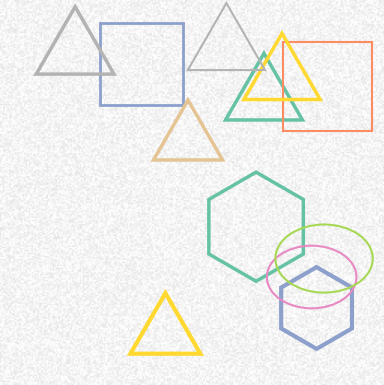[{"shape": "hexagon", "thickness": 2.5, "radius": 0.71, "center": [0.665, 0.411]}, {"shape": "triangle", "thickness": 2.5, "radius": 0.58, "center": [0.686, 0.746]}, {"shape": "square", "thickness": 1.5, "radius": 0.58, "center": [0.851, 0.775]}, {"shape": "hexagon", "thickness": 3, "radius": 0.53, "center": [0.822, 0.2]}, {"shape": "square", "thickness": 2, "radius": 0.54, "center": [0.368, 0.833]}, {"shape": "oval", "thickness": 1.5, "radius": 0.58, "center": [0.81, 0.281]}, {"shape": "oval", "thickness": 1.5, "radius": 0.63, "center": [0.842, 0.328]}, {"shape": "triangle", "thickness": 3, "radius": 0.52, "center": [0.43, 0.134]}, {"shape": "triangle", "thickness": 2.5, "radius": 0.57, "center": [0.732, 0.799]}, {"shape": "triangle", "thickness": 2.5, "radius": 0.52, "center": [0.488, 0.636]}, {"shape": "triangle", "thickness": 2.5, "radius": 0.58, "center": [0.195, 0.866]}, {"shape": "triangle", "thickness": 1.5, "radius": 0.58, "center": [0.588, 0.876]}]